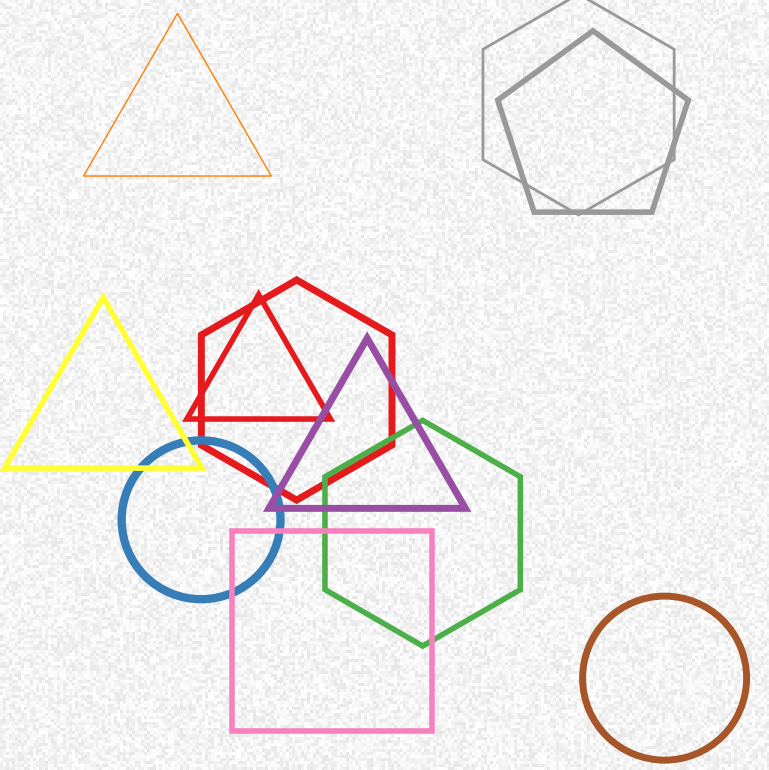[{"shape": "hexagon", "thickness": 2.5, "radius": 0.71, "center": [0.385, 0.493]}, {"shape": "triangle", "thickness": 2, "radius": 0.54, "center": [0.336, 0.51]}, {"shape": "circle", "thickness": 3, "radius": 0.52, "center": [0.261, 0.325]}, {"shape": "hexagon", "thickness": 2, "radius": 0.73, "center": [0.549, 0.308]}, {"shape": "triangle", "thickness": 2.5, "radius": 0.74, "center": [0.477, 0.413]}, {"shape": "triangle", "thickness": 0.5, "radius": 0.7, "center": [0.23, 0.842]}, {"shape": "triangle", "thickness": 2, "radius": 0.74, "center": [0.134, 0.466]}, {"shape": "circle", "thickness": 2.5, "radius": 0.53, "center": [0.863, 0.119]}, {"shape": "square", "thickness": 2, "radius": 0.65, "center": [0.431, 0.181]}, {"shape": "hexagon", "thickness": 1, "radius": 0.72, "center": [0.751, 0.864]}, {"shape": "pentagon", "thickness": 2, "radius": 0.65, "center": [0.77, 0.83]}]